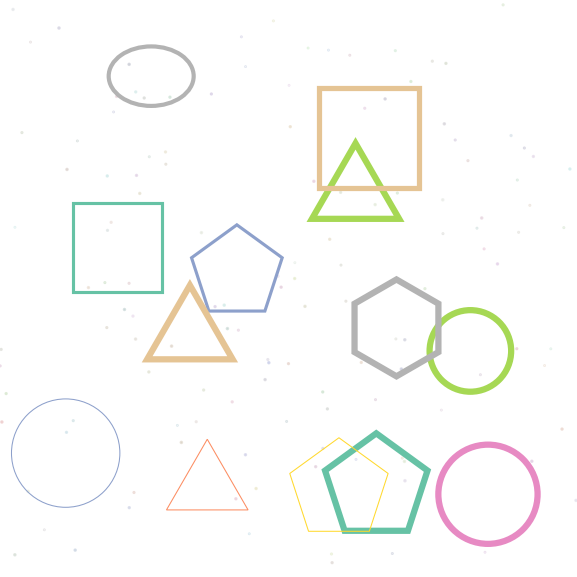[{"shape": "pentagon", "thickness": 3, "radius": 0.47, "center": [0.652, 0.155]}, {"shape": "square", "thickness": 1.5, "radius": 0.39, "center": [0.203, 0.571]}, {"shape": "triangle", "thickness": 0.5, "radius": 0.41, "center": [0.359, 0.157]}, {"shape": "pentagon", "thickness": 1.5, "radius": 0.41, "center": [0.41, 0.527]}, {"shape": "circle", "thickness": 0.5, "radius": 0.47, "center": [0.114, 0.215]}, {"shape": "circle", "thickness": 3, "radius": 0.43, "center": [0.845, 0.143]}, {"shape": "circle", "thickness": 3, "radius": 0.35, "center": [0.814, 0.391]}, {"shape": "triangle", "thickness": 3, "radius": 0.44, "center": [0.616, 0.664]}, {"shape": "pentagon", "thickness": 0.5, "radius": 0.45, "center": [0.587, 0.152]}, {"shape": "square", "thickness": 2.5, "radius": 0.44, "center": [0.639, 0.76]}, {"shape": "triangle", "thickness": 3, "radius": 0.43, "center": [0.329, 0.42]}, {"shape": "hexagon", "thickness": 3, "radius": 0.42, "center": [0.687, 0.431]}, {"shape": "oval", "thickness": 2, "radius": 0.37, "center": [0.262, 0.867]}]